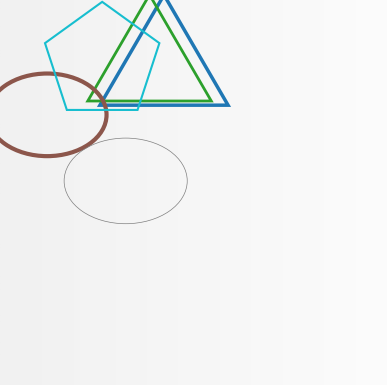[{"shape": "triangle", "thickness": 2.5, "radius": 0.95, "center": [0.423, 0.822]}, {"shape": "triangle", "thickness": 2, "radius": 0.92, "center": [0.386, 0.83]}, {"shape": "oval", "thickness": 3, "radius": 0.77, "center": [0.122, 0.702]}, {"shape": "oval", "thickness": 0.5, "radius": 0.79, "center": [0.324, 0.53]}, {"shape": "pentagon", "thickness": 1.5, "radius": 0.78, "center": [0.264, 0.84]}]